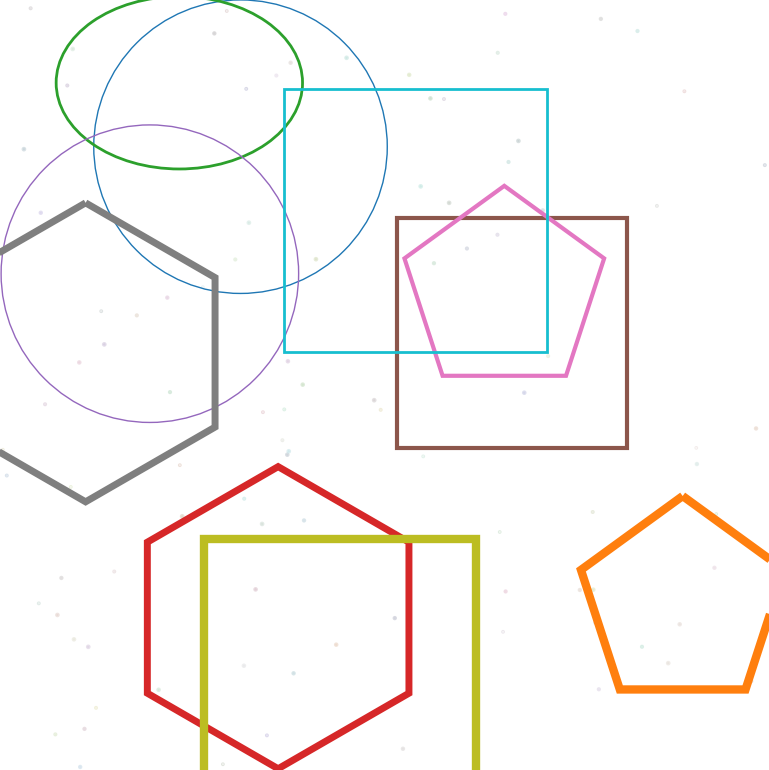[{"shape": "circle", "thickness": 0.5, "radius": 0.95, "center": [0.312, 0.81]}, {"shape": "pentagon", "thickness": 3, "radius": 0.69, "center": [0.887, 0.217]}, {"shape": "oval", "thickness": 1, "radius": 0.8, "center": [0.233, 0.893]}, {"shape": "hexagon", "thickness": 2.5, "radius": 0.98, "center": [0.361, 0.198]}, {"shape": "circle", "thickness": 0.5, "radius": 0.97, "center": [0.195, 0.645]}, {"shape": "square", "thickness": 1.5, "radius": 0.75, "center": [0.665, 0.567]}, {"shape": "pentagon", "thickness": 1.5, "radius": 0.68, "center": [0.655, 0.622]}, {"shape": "hexagon", "thickness": 2.5, "radius": 0.97, "center": [0.111, 0.542]}, {"shape": "square", "thickness": 3, "radius": 0.89, "center": [0.441, 0.122]}, {"shape": "square", "thickness": 1, "radius": 0.85, "center": [0.539, 0.713]}]